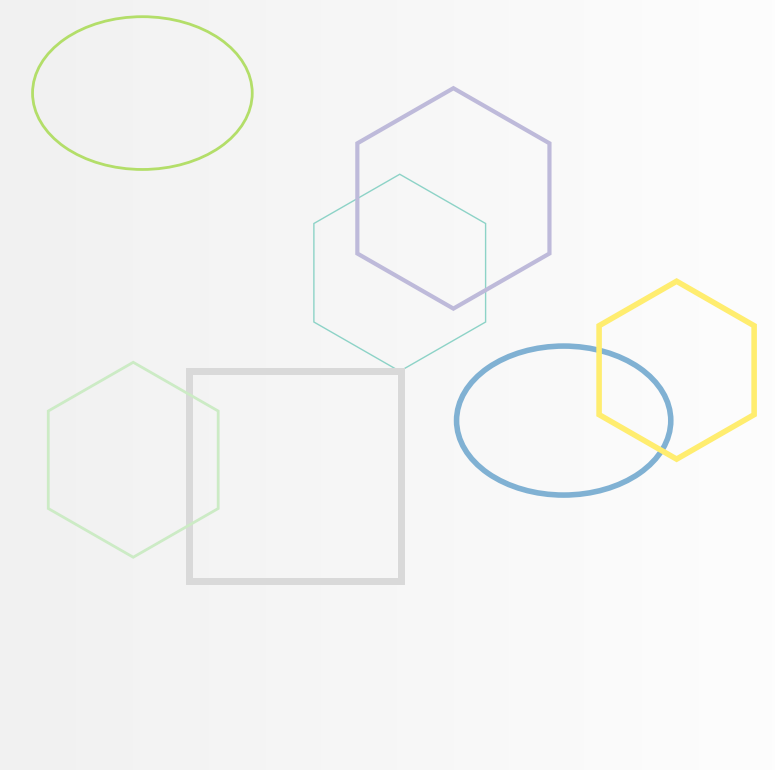[{"shape": "hexagon", "thickness": 0.5, "radius": 0.64, "center": [0.516, 0.646]}, {"shape": "hexagon", "thickness": 1.5, "radius": 0.72, "center": [0.585, 0.742]}, {"shape": "oval", "thickness": 2, "radius": 0.69, "center": [0.727, 0.454]}, {"shape": "oval", "thickness": 1, "radius": 0.71, "center": [0.184, 0.879]}, {"shape": "square", "thickness": 2.5, "radius": 0.68, "center": [0.381, 0.382]}, {"shape": "hexagon", "thickness": 1, "radius": 0.63, "center": [0.172, 0.403]}, {"shape": "hexagon", "thickness": 2, "radius": 0.58, "center": [0.873, 0.519]}]